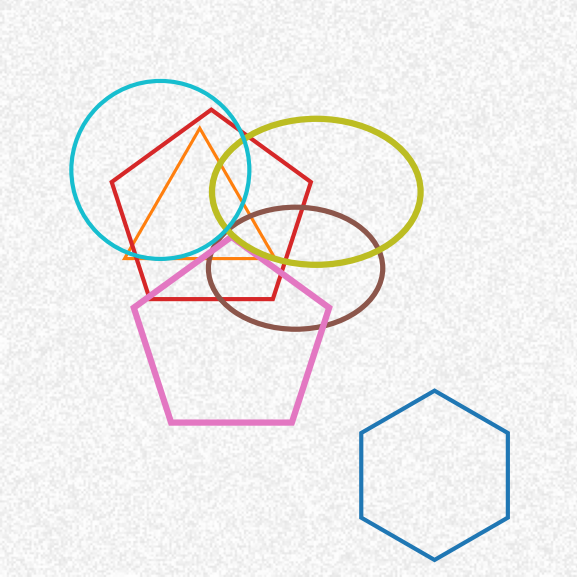[{"shape": "hexagon", "thickness": 2, "radius": 0.73, "center": [0.752, 0.176]}, {"shape": "triangle", "thickness": 1.5, "radius": 0.75, "center": [0.346, 0.627]}, {"shape": "pentagon", "thickness": 2, "radius": 0.91, "center": [0.366, 0.628]}, {"shape": "oval", "thickness": 2.5, "radius": 0.75, "center": [0.512, 0.535]}, {"shape": "pentagon", "thickness": 3, "radius": 0.89, "center": [0.401, 0.411]}, {"shape": "oval", "thickness": 3, "radius": 0.9, "center": [0.548, 0.667]}, {"shape": "circle", "thickness": 2, "radius": 0.77, "center": [0.278, 0.705]}]